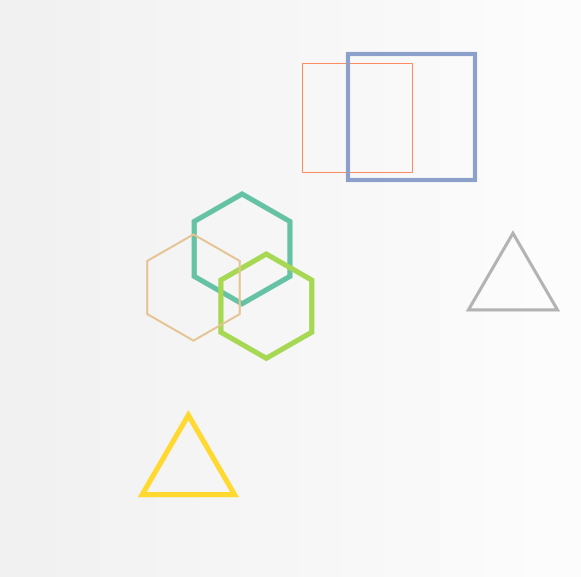[{"shape": "hexagon", "thickness": 2.5, "radius": 0.48, "center": [0.416, 0.568]}, {"shape": "square", "thickness": 0.5, "radius": 0.47, "center": [0.614, 0.796]}, {"shape": "square", "thickness": 2, "radius": 0.55, "center": [0.709, 0.796]}, {"shape": "hexagon", "thickness": 2.5, "radius": 0.45, "center": [0.458, 0.469]}, {"shape": "triangle", "thickness": 2.5, "radius": 0.46, "center": [0.324, 0.189]}, {"shape": "hexagon", "thickness": 1, "radius": 0.46, "center": [0.333, 0.501]}, {"shape": "triangle", "thickness": 1.5, "radius": 0.44, "center": [0.883, 0.507]}]